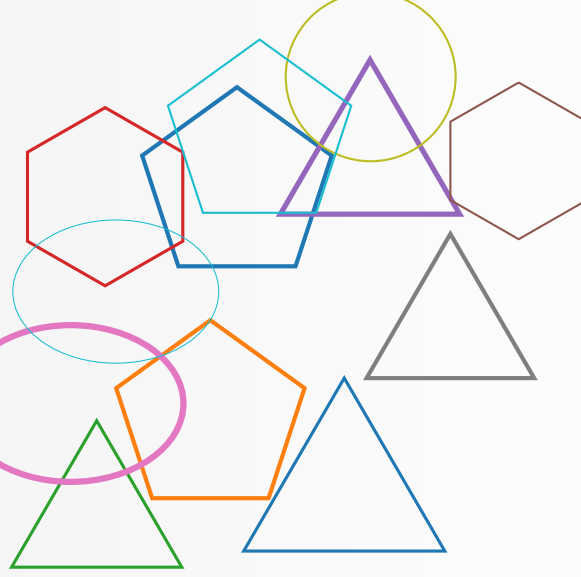[{"shape": "triangle", "thickness": 1.5, "radius": 1.0, "center": [0.592, 0.145]}, {"shape": "pentagon", "thickness": 2, "radius": 0.86, "center": [0.408, 0.677]}, {"shape": "pentagon", "thickness": 2, "radius": 0.85, "center": [0.362, 0.274]}, {"shape": "triangle", "thickness": 1.5, "radius": 0.85, "center": [0.166, 0.102]}, {"shape": "hexagon", "thickness": 1.5, "radius": 0.77, "center": [0.181, 0.659]}, {"shape": "triangle", "thickness": 2.5, "radius": 0.89, "center": [0.637, 0.717]}, {"shape": "hexagon", "thickness": 1, "radius": 0.68, "center": [0.892, 0.721]}, {"shape": "oval", "thickness": 3, "radius": 0.97, "center": [0.122, 0.3]}, {"shape": "triangle", "thickness": 2, "radius": 0.83, "center": [0.775, 0.428]}, {"shape": "circle", "thickness": 1, "radius": 0.73, "center": [0.638, 0.866]}, {"shape": "pentagon", "thickness": 1, "radius": 0.83, "center": [0.447, 0.765]}, {"shape": "oval", "thickness": 0.5, "radius": 0.89, "center": [0.199, 0.494]}]